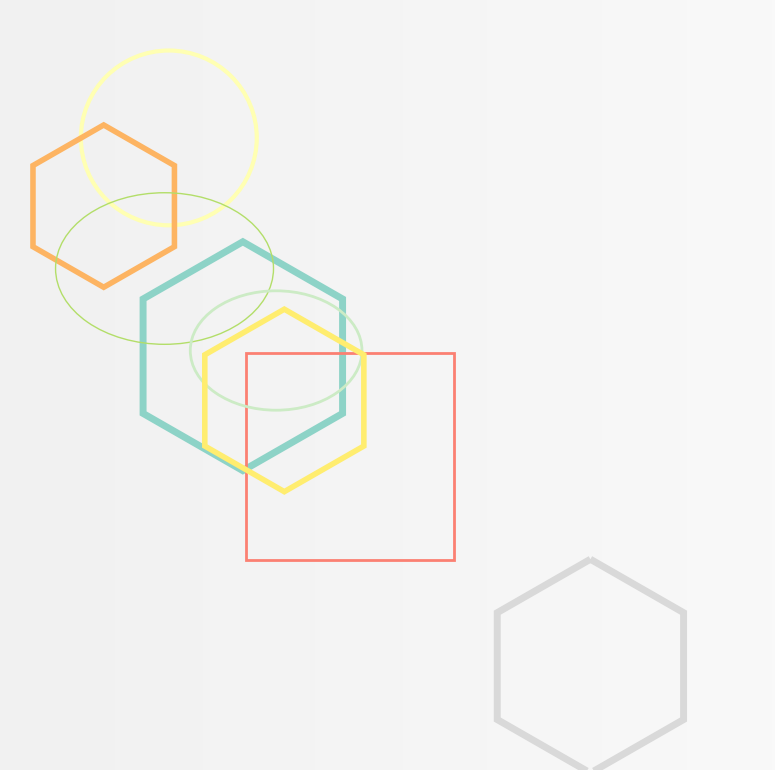[{"shape": "hexagon", "thickness": 2.5, "radius": 0.74, "center": [0.313, 0.537]}, {"shape": "circle", "thickness": 1.5, "radius": 0.57, "center": [0.218, 0.821]}, {"shape": "square", "thickness": 1, "radius": 0.67, "center": [0.451, 0.407]}, {"shape": "hexagon", "thickness": 2, "radius": 0.53, "center": [0.134, 0.732]}, {"shape": "oval", "thickness": 0.5, "radius": 0.7, "center": [0.212, 0.651]}, {"shape": "hexagon", "thickness": 2.5, "radius": 0.69, "center": [0.762, 0.135]}, {"shape": "oval", "thickness": 1, "radius": 0.55, "center": [0.356, 0.545]}, {"shape": "hexagon", "thickness": 2, "radius": 0.59, "center": [0.367, 0.48]}]